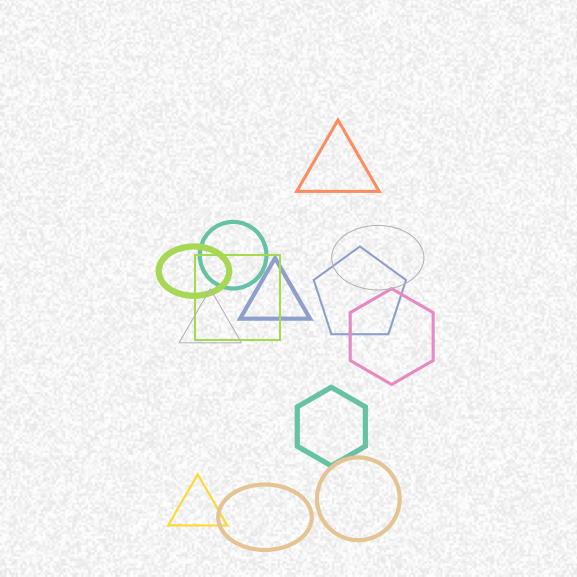[{"shape": "hexagon", "thickness": 2.5, "radius": 0.34, "center": [0.574, 0.261]}, {"shape": "circle", "thickness": 2, "radius": 0.29, "center": [0.404, 0.557]}, {"shape": "triangle", "thickness": 1.5, "radius": 0.41, "center": [0.585, 0.709]}, {"shape": "triangle", "thickness": 2, "radius": 0.35, "center": [0.476, 0.482]}, {"shape": "pentagon", "thickness": 1, "radius": 0.42, "center": [0.623, 0.488]}, {"shape": "hexagon", "thickness": 1.5, "radius": 0.41, "center": [0.678, 0.416]}, {"shape": "square", "thickness": 1, "radius": 0.37, "center": [0.411, 0.484]}, {"shape": "oval", "thickness": 3, "radius": 0.31, "center": [0.336, 0.53]}, {"shape": "triangle", "thickness": 1, "radius": 0.3, "center": [0.342, 0.119]}, {"shape": "circle", "thickness": 2, "radius": 0.36, "center": [0.621, 0.135]}, {"shape": "oval", "thickness": 2, "radius": 0.4, "center": [0.459, 0.103]}, {"shape": "triangle", "thickness": 0.5, "radius": 0.31, "center": [0.364, 0.437]}, {"shape": "oval", "thickness": 0.5, "radius": 0.4, "center": [0.654, 0.553]}]